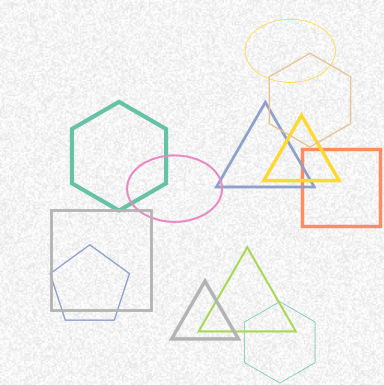[{"shape": "hexagon", "thickness": 0.5, "radius": 0.53, "center": [0.727, 0.111]}, {"shape": "hexagon", "thickness": 3, "radius": 0.71, "center": [0.309, 0.594]}, {"shape": "square", "thickness": 2.5, "radius": 0.5, "center": [0.886, 0.513]}, {"shape": "triangle", "thickness": 2, "radius": 0.73, "center": [0.689, 0.588]}, {"shape": "pentagon", "thickness": 1, "radius": 0.54, "center": [0.233, 0.256]}, {"shape": "oval", "thickness": 1.5, "radius": 0.62, "center": [0.453, 0.51]}, {"shape": "triangle", "thickness": 1.5, "radius": 0.73, "center": [0.642, 0.212]}, {"shape": "triangle", "thickness": 2.5, "radius": 0.56, "center": [0.783, 0.587]}, {"shape": "oval", "thickness": 0.5, "radius": 0.59, "center": [0.754, 0.868]}, {"shape": "hexagon", "thickness": 1, "radius": 0.61, "center": [0.805, 0.74]}, {"shape": "triangle", "thickness": 2.5, "radius": 0.5, "center": [0.532, 0.17]}, {"shape": "square", "thickness": 2, "radius": 0.65, "center": [0.263, 0.325]}]